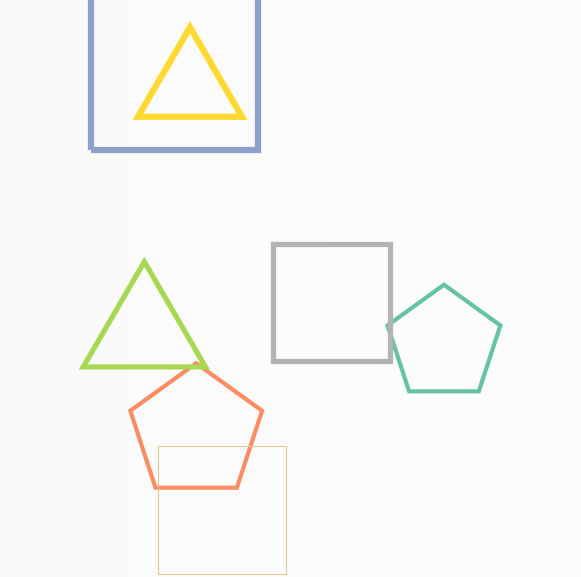[{"shape": "pentagon", "thickness": 2, "radius": 0.51, "center": [0.764, 0.404]}, {"shape": "pentagon", "thickness": 2, "radius": 0.6, "center": [0.338, 0.251]}, {"shape": "square", "thickness": 3, "radius": 0.72, "center": [0.3, 0.883]}, {"shape": "triangle", "thickness": 2.5, "radius": 0.61, "center": [0.248, 0.425]}, {"shape": "triangle", "thickness": 3, "radius": 0.52, "center": [0.327, 0.849]}, {"shape": "square", "thickness": 0.5, "radius": 0.55, "center": [0.382, 0.116]}, {"shape": "square", "thickness": 2.5, "radius": 0.51, "center": [0.57, 0.476]}]